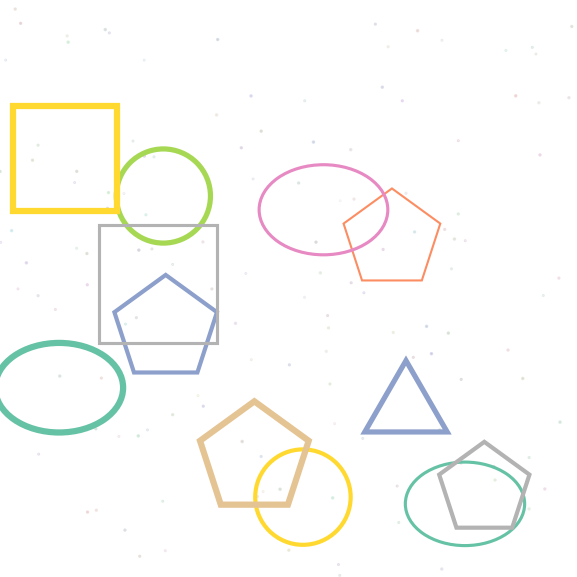[{"shape": "oval", "thickness": 1.5, "radius": 0.52, "center": [0.805, 0.127]}, {"shape": "oval", "thickness": 3, "radius": 0.55, "center": [0.102, 0.328]}, {"shape": "pentagon", "thickness": 1, "radius": 0.44, "center": [0.679, 0.585]}, {"shape": "pentagon", "thickness": 2, "radius": 0.47, "center": [0.287, 0.43]}, {"shape": "triangle", "thickness": 2.5, "radius": 0.41, "center": [0.703, 0.292]}, {"shape": "oval", "thickness": 1.5, "radius": 0.56, "center": [0.56, 0.636]}, {"shape": "circle", "thickness": 2.5, "radius": 0.41, "center": [0.283, 0.66]}, {"shape": "circle", "thickness": 2, "radius": 0.41, "center": [0.525, 0.138]}, {"shape": "square", "thickness": 3, "radius": 0.45, "center": [0.113, 0.725]}, {"shape": "pentagon", "thickness": 3, "radius": 0.49, "center": [0.44, 0.205]}, {"shape": "square", "thickness": 1.5, "radius": 0.51, "center": [0.274, 0.507]}, {"shape": "pentagon", "thickness": 2, "radius": 0.41, "center": [0.839, 0.152]}]